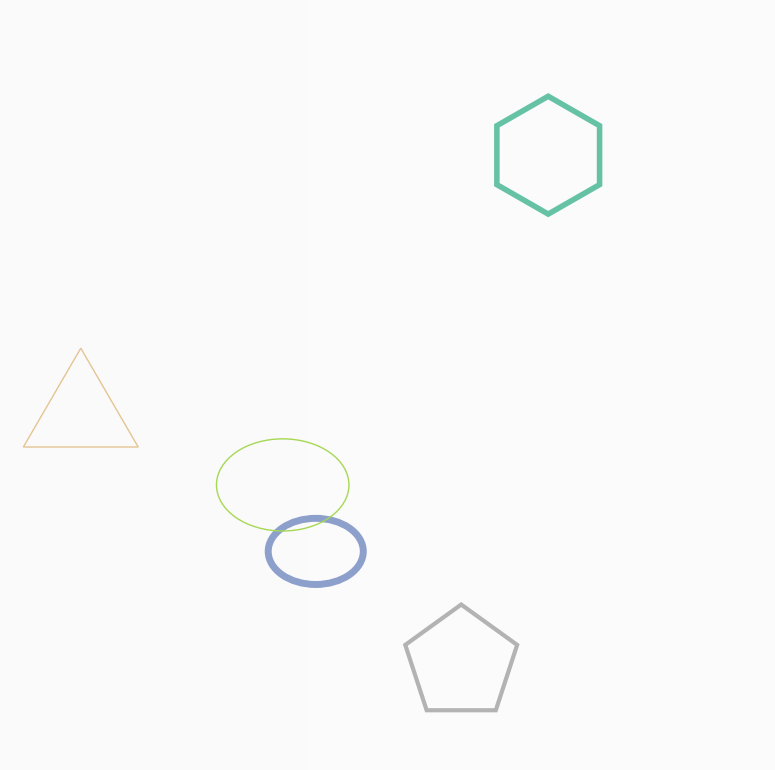[{"shape": "hexagon", "thickness": 2, "radius": 0.38, "center": [0.707, 0.798]}, {"shape": "oval", "thickness": 2.5, "radius": 0.31, "center": [0.407, 0.284]}, {"shape": "oval", "thickness": 0.5, "radius": 0.43, "center": [0.365, 0.37]}, {"shape": "triangle", "thickness": 0.5, "radius": 0.43, "center": [0.104, 0.462]}, {"shape": "pentagon", "thickness": 1.5, "radius": 0.38, "center": [0.595, 0.139]}]